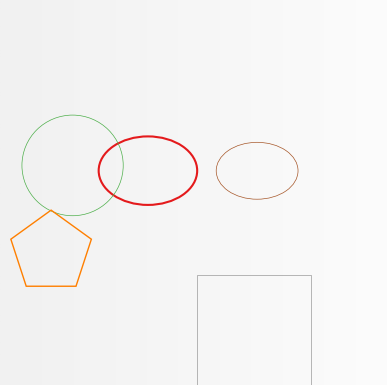[{"shape": "oval", "thickness": 1.5, "radius": 0.64, "center": [0.382, 0.557]}, {"shape": "circle", "thickness": 0.5, "radius": 0.65, "center": [0.187, 0.57]}, {"shape": "pentagon", "thickness": 1, "radius": 0.55, "center": [0.132, 0.345]}, {"shape": "oval", "thickness": 0.5, "radius": 0.53, "center": [0.664, 0.556]}, {"shape": "square", "thickness": 0.5, "radius": 0.73, "center": [0.655, 0.139]}]